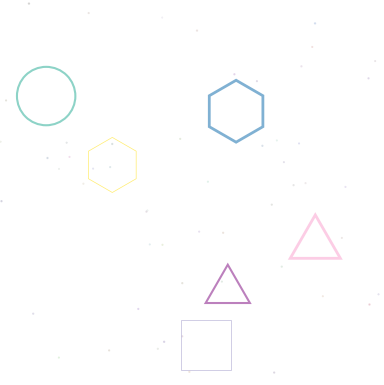[{"shape": "circle", "thickness": 1.5, "radius": 0.38, "center": [0.12, 0.751]}, {"shape": "square", "thickness": 0.5, "radius": 0.32, "center": [0.535, 0.103]}, {"shape": "hexagon", "thickness": 2, "radius": 0.4, "center": [0.613, 0.711]}, {"shape": "triangle", "thickness": 2, "radius": 0.38, "center": [0.819, 0.367]}, {"shape": "triangle", "thickness": 1.5, "radius": 0.33, "center": [0.592, 0.246]}, {"shape": "hexagon", "thickness": 0.5, "radius": 0.36, "center": [0.292, 0.572]}]